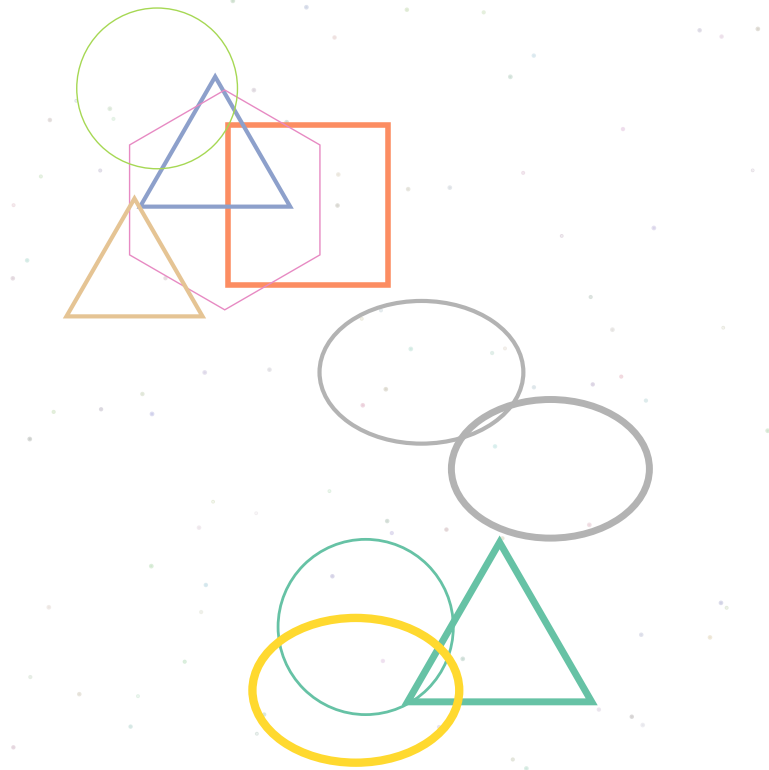[{"shape": "circle", "thickness": 1, "radius": 0.57, "center": [0.475, 0.186]}, {"shape": "triangle", "thickness": 2.5, "radius": 0.69, "center": [0.649, 0.158]}, {"shape": "square", "thickness": 2, "radius": 0.52, "center": [0.4, 0.734]}, {"shape": "triangle", "thickness": 1.5, "radius": 0.56, "center": [0.279, 0.788]}, {"shape": "hexagon", "thickness": 0.5, "radius": 0.71, "center": [0.292, 0.74]}, {"shape": "circle", "thickness": 0.5, "radius": 0.52, "center": [0.204, 0.885]}, {"shape": "oval", "thickness": 3, "radius": 0.67, "center": [0.462, 0.103]}, {"shape": "triangle", "thickness": 1.5, "radius": 0.51, "center": [0.175, 0.64]}, {"shape": "oval", "thickness": 1.5, "radius": 0.66, "center": [0.547, 0.517]}, {"shape": "oval", "thickness": 2.5, "radius": 0.64, "center": [0.715, 0.391]}]